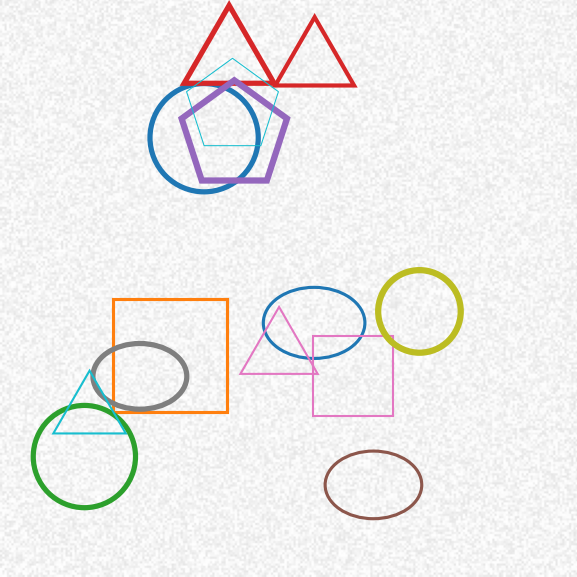[{"shape": "circle", "thickness": 2.5, "radius": 0.47, "center": [0.353, 0.761]}, {"shape": "oval", "thickness": 1.5, "radius": 0.44, "center": [0.544, 0.44]}, {"shape": "square", "thickness": 1.5, "radius": 0.49, "center": [0.294, 0.384]}, {"shape": "circle", "thickness": 2.5, "radius": 0.44, "center": [0.146, 0.209]}, {"shape": "triangle", "thickness": 2.5, "radius": 0.45, "center": [0.397, 0.9]}, {"shape": "triangle", "thickness": 2, "radius": 0.39, "center": [0.545, 0.891]}, {"shape": "pentagon", "thickness": 3, "radius": 0.48, "center": [0.406, 0.764]}, {"shape": "oval", "thickness": 1.5, "radius": 0.42, "center": [0.647, 0.159]}, {"shape": "triangle", "thickness": 1, "radius": 0.39, "center": [0.483, 0.39]}, {"shape": "square", "thickness": 1, "radius": 0.35, "center": [0.611, 0.348]}, {"shape": "oval", "thickness": 2.5, "radius": 0.41, "center": [0.242, 0.347]}, {"shape": "circle", "thickness": 3, "radius": 0.36, "center": [0.726, 0.46]}, {"shape": "pentagon", "thickness": 0.5, "radius": 0.42, "center": [0.403, 0.815]}, {"shape": "triangle", "thickness": 1, "radius": 0.36, "center": [0.155, 0.285]}]